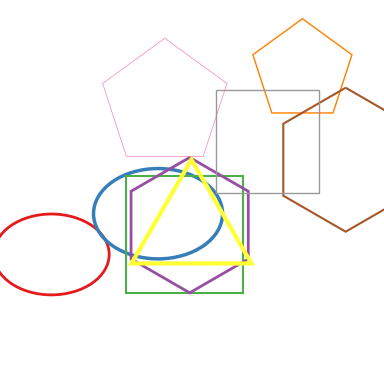[{"shape": "oval", "thickness": 2, "radius": 0.75, "center": [0.134, 0.339]}, {"shape": "oval", "thickness": 2.5, "radius": 0.84, "center": [0.41, 0.445]}, {"shape": "square", "thickness": 1.5, "radius": 0.76, "center": [0.478, 0.391]}, {"shape": "hexagon", "thickness": 2, "radius": 0.88, "center": [0.493, 0.415]}, {"shape": "pentagon", "thickness": 1, "radius": 0.68, "center": [0.786, 0.816]}, {"shape": "triangle", "thickness": 3, "radius": 0.9, "center": [0.497, 0.406]}, {"shape": "hexagon", "thickness": 1.5, "radius": 0.93, "center": [0.898, 0.585]}, {"shape": "pentagon", "thickness": 0.5, "radius": 0.85, "center": [0.428, 0.731]}, {"shape": "square", "thickness": 1, "radius": 0.67, "center": [0.694, 0.634]}]